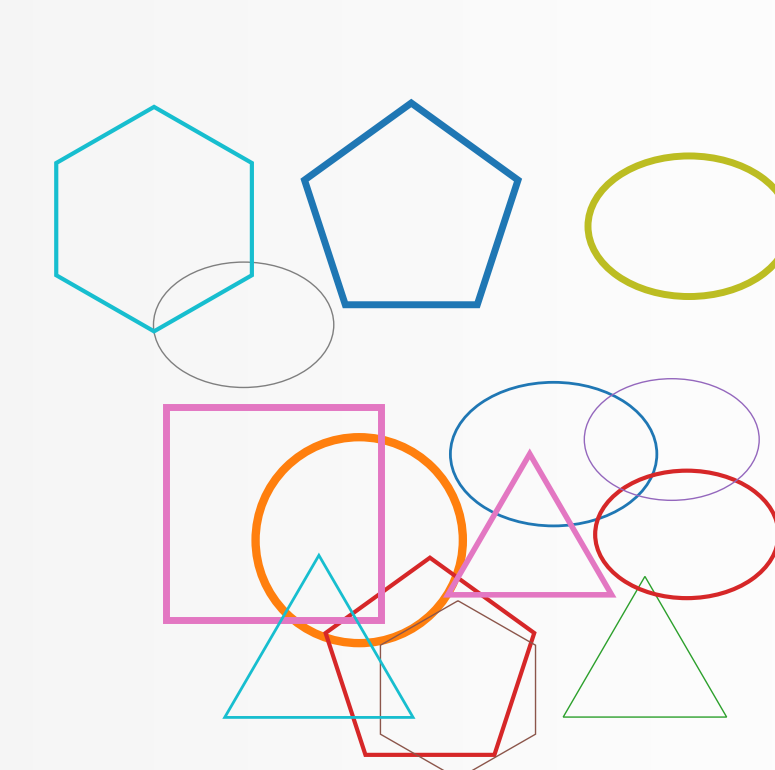[{"shape": "oval", "thickness": 1, "radius": 0.67, "center": [0.714, 0.41]}, {"shape": "pentagon", "thickness": 2.5, "radius": 0.72, "center": [0.531, 0.721]}, {"shape": "circle", "thickness": 3, "radius": 0.67, "center": [0.464, 0.298]}, {"shape": "triangle", "thickness": 0.5, "radius": 0.61, "center": [0.832, 0.13]}, {"shape": "oval", "thickness": 1.5, "radius": 0.59, "center": [0.886, 0.306]}, {"shape": "pentagon", "thickness": 1.5, "radius": 0.71, "center": [0.555, 0.134]}, {"shape": "oval", "thickness": 0.5, "radius": 0.56, "center": [0.867, 0.429]}, {"shape": "hexagon", "thickness": 0.5, "radius": 0.58, "center": [0.591, 0.104]}, {"shape": "triangle", "thickness": 2, "radius": 0.61, "center": [0.684, 0.289]}, {"shape": "square", "thickness": 2.5, "radius": 0.69, "center": [0.353, 0.333]}, {"shape": "oval", "thickness": 0.5, "radius": 0.58, "center": [0.314, 0.578]}, {"shape": "oval", "thickness": 2.5, "radius": 0.65, "center": [0.889, 0.706]}, {"shape": "triangle", "thickness": 1, "radius": 0.7, "center": [0.411, 0.138]}, {"shape": "hexagon", "thickness": 1.5, "radius": 0.73, "center": [0.199, 0.715]}]